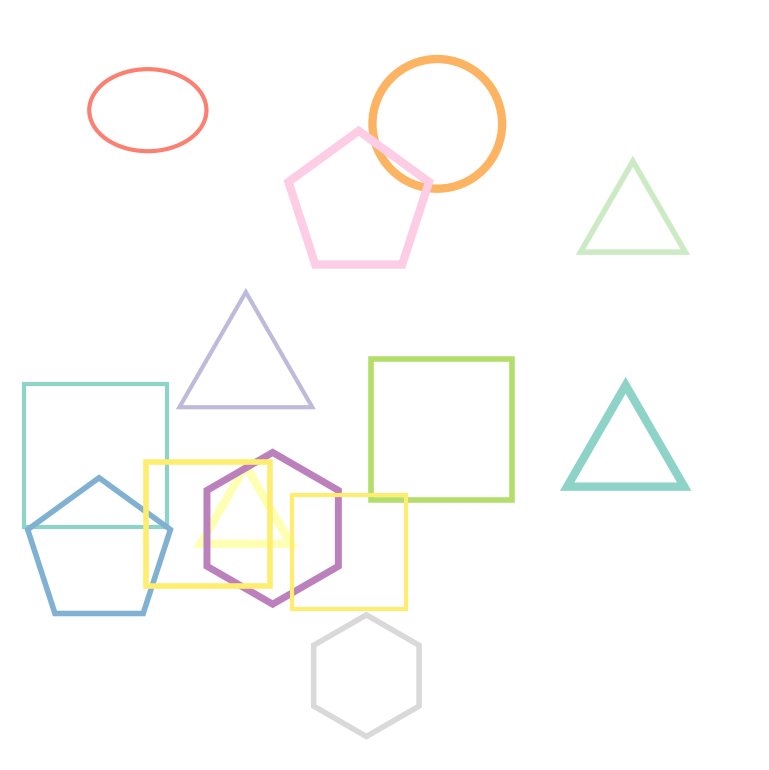[{"shape": "square", "thickness": 1.5, "radius": 0.47, "center": [0.124, 0.408]}, {"shape": "triangle", "thickness": 3, "radius": 0.44, "center": [0.813, 0.412]}, {"shape": "triangle", "thickness": 3, "radius": 0.34, "center": [0.319, 0.328]}, {"shape": "triangle", "thickness": 1.5, "radius": 0.5, "center": [0.319, 0.521]}, {"shape": "oval", "thickness": 1.5, "radius": 0.38, "center": [0.192, 0.857]}, {"shape": "pentagon", "thickness": 2, "radius": 0.49, "center": [0.129, 0.282]}, {"shape": "circle", "thickness": 3, "radius": 0.42, "center": [0.568, 0.839]}, {"shape": "square", "thickness": 2, "radius": 0.46, "center": [0.574, 0.442]}, {"shape": "pentagon", "thickness": 3, "radius": 0.48, "center": [0.466, 0.734]}, {"shape": "hexagon", "thickness": 2, "radius": 0.39, "center": [0.476, 0.122]}, {"shape": "hexagon", "thickness": 2.5, "radius": 0.49, "center": [0.354, 0.314]}, {"shape": "triangle", "thickness": 2, "radius": 0.39, "center": [0.822, 0.712]}, {"shape": "square", "thickness": 2, "radius": 0.4, "center": [0.27, 0.32]}, {"shape": "square", "thickness": 1.5, "radius": 0.37, "center": [0.453, 0.283]}]